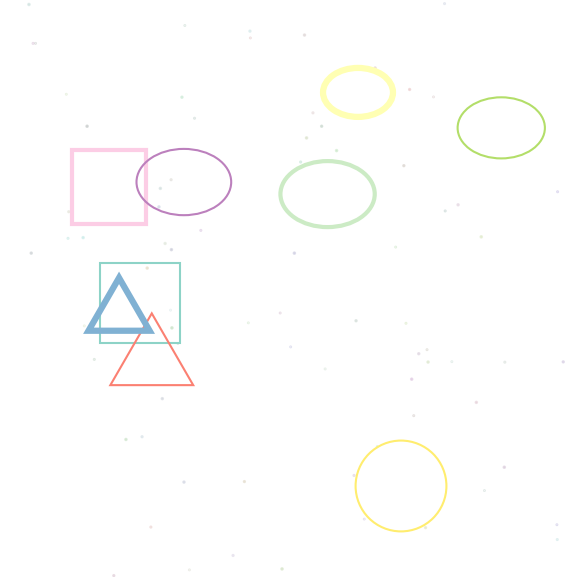[{"shape": "square", "thickness": 1, "radius": 0.34, "center": [0.243, 0.475]}, {"shape": "oval", "thickness": 3, "radius": 0.3, "center": [0.62, 0.839]}, {"shape": "triangle", "thickness": 1, "radius": 0.41, "center": [0.263, 0.374]}, {"shape": "triangle", "thickness": 3, "radius": 0.31, "center": [0.206, 0.457]}, {"shape": "oval", "thickness": 1, "radius": 0.38, "center": [0.868, 0.778]}, {"shape": "square", "thickness": 2, "radius": 0.32, "center": [0.189, 0.675]}, {"shape": "oval", "thickness": 1, "radius": 0.41, "center": [0.318, 0.684]}, {"shape": "oval", "thickness": 2, "radius": 0.41, "center": [0.567, 0.663]}, {"shape": "circle", "thickness": 1, "radius": 0.39, "center": [0.694, 0.158]}]